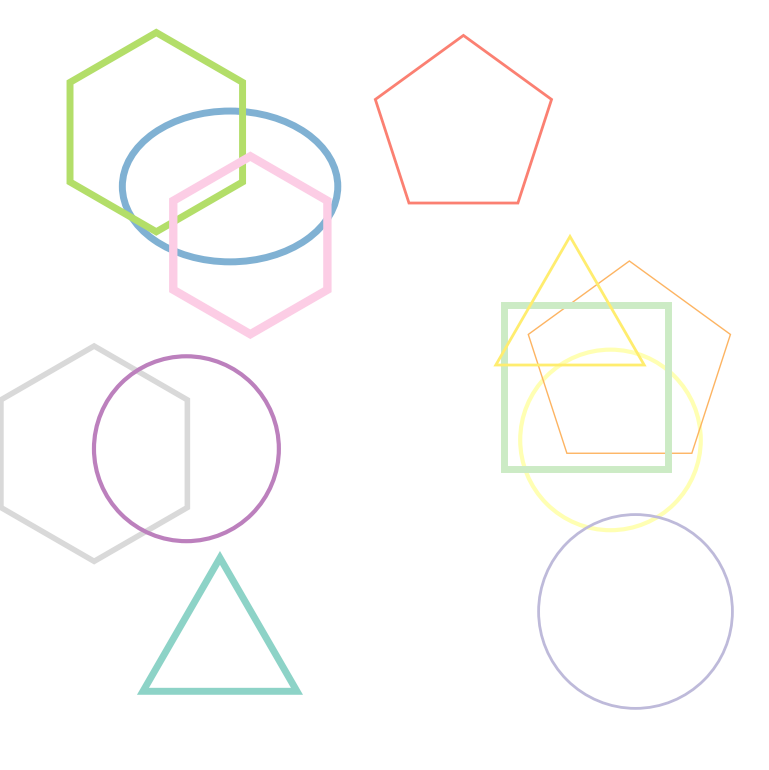[{"shape": "triangle", "thickness": 2.5, "radius": 0.58, "center": [0.286, 0.16]}, {"shape": "circle", "thickness": 1.5, "radius": 0.59, "center": [0.793, 0.429]}, {"shape": "circle", "thickness": 1, "radius": 0.63, "center": [0.825, 0.206]}, {"shape": "pentagon", "thickness": 1, "radius": 0.6, "center": [0.602, 0.834]}, {"shape": "oval", "thickness": 2.5, "radius": 0.7, "center": [0.299, 0.758]}, {"shape": "pentagon", "thickness": 0.5, "radius": 0.69, "center": [0.817, 0.523]}, {"shape": "hexagon", "thickness": 2.5, "radius": 0.65, "center": [0.203, 0.828]}, {"shape": "hexagon", "thickness": 3, "radius": 0.58, "center": [0.325, 0.681]}, {"shape": "hexagon", "thickness": 2, "radius": 0.7, "center": [0.122, 0.411]}, {"shape": "circle", "thickness": 1.5, "radius": 0.6, "center": [0.242, 0.417]}, {"shape": "square", "thickness": 2.5, "radius": 0.53, "center": [0.761, 0.497]}, {"shape": "triangle", "thickness": 1, "radius": 0.56, "center": [0.74, 0.582]}]